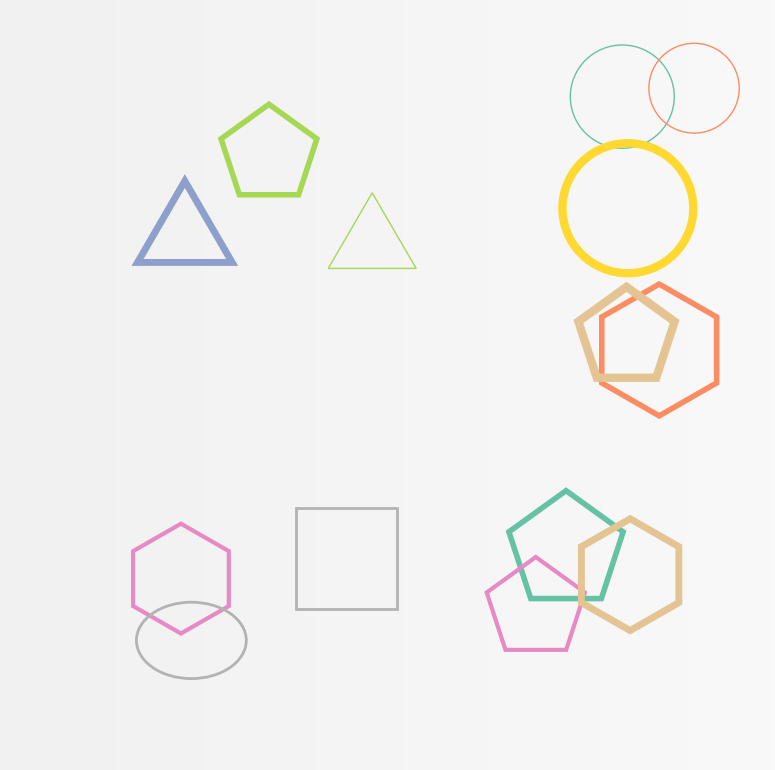[{"shape": "pentagon", "thickness": 2, "radius": 0.39, "center": [0.73, 0.285]}, {"shape": "circle", "thickness": 0.5, "radius": 0.34, "center": [0.803, 0.874]}, {"shape": "hexagon", "thickness": 2, "radius": 0.43, "center": [0.851, 0.545]}, {"shape": "circle", "thickness": 0.5, "radius": 0.29, "center": [0.896, 0.885]}, {"shape": "triangle", "thickness": 2.5, "radius": 0.35, "center": [0.239, 0.694]}, {"shape": "pentagon", "thickness": 1.5, "radius": 0.33, "center": [0.691, 0.21]}, {"shape": "hexagon", "thickness": 1.5, "radius": 0.36, "center": [0.234, 0.249]}, {"shape": "triangle", "thickness": 0.5, "radius": 0.33, "center": [0.48, 0.684]}, {"shape": "pentagon", "thickness": 2, "radius": 0.32, "center": [0.347, 0.8]}, {"shape": "circle", "thickness": 3, "radius": 0.42, "center": [0.81, 0.73]}, {"shape": "hexagon", "thickness": 2.5, "radius": 0.36, "center": [0.813, 0.254]}, {"shape": "pentagon", "thickness": 3, "radius": 0.33, "center": [0.808, 0.562]}, {"shape": "oval", "thickness": 1, "radius": 0.35, "center": [0.247, 0.168]}, {"shape": "square", "thickness": 1, "radius": 0.33, "center": [0.447, 0.274]}]